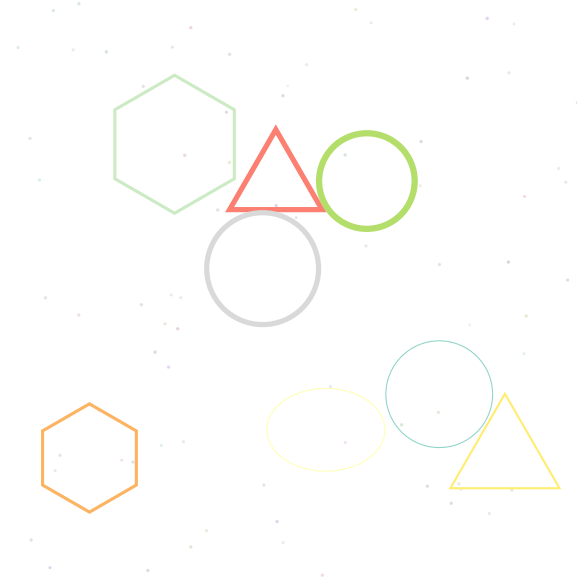[{"shape": "circle", "thickness": 0.5, "radius": 0.46, "center": [0.761, 0.317]}, {"shape": "oval", "thickness": 0.5, "radius": 0.51, "center": [0.564, 0.255]}, {"shape": "triangle", "thickness": 2.5, "radius": 0.46, "center": [0.478, 0.682]}, {"shape": "hexagon", "thickness": 1.5, "radius": 0.47, "center": [0.155, 0.206]}, {"shape": "circle", "thickness": 3, "radius": 0.41, "center": [0.635, 0.686]}, {"shape": "circle", "thickness": 2.5, "radius": 0.48, "center": [0.455, 0.534]}, {"shape": "hexagon", "thickness": 1.5, "radius": 0.6, "center": [0.302, 0.749]}, {"shape": "triangle", "thickness": 1, "radius": 0.55, "center": [0.874, 0.208]}]